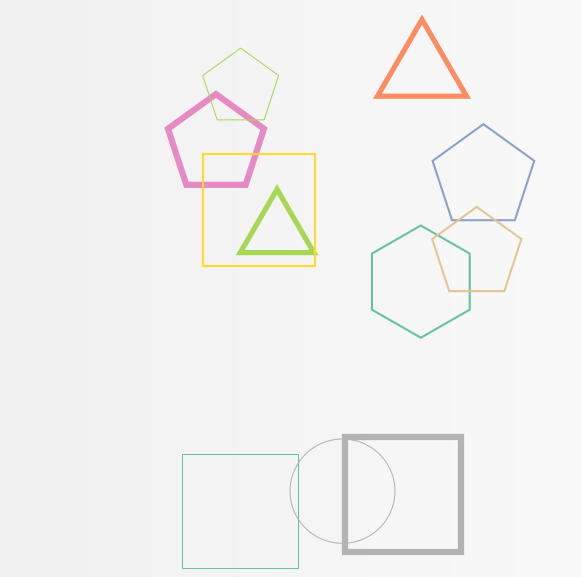[{"shape": "hexagon", "thickness": 1, "radius": 0.49, "center": [0.724, 0.511]}, {"shape": "square", "thickness": 0.5, "radius": 0.5, "center": [0.413, 0.114]}, {"shape": "triangle", "thickness": 2.5, "radius": 0.44, "center": [0.726, 0.877]}, {"shape": "pentagon", "thickness": 1, "radius": 0.46, "center": [0.832, 0.692]}, {"shape": "pentagon", "thickness": 3, "radius": 0.43, "center": [0.372, 0.749]}, {"shape": "pentagon", "thickness": 0.5, "radius": 0.34, "center": [0.414, 0.847]}, {"shape": "triangle", "thickness": 2.5, "radius": 0.37, "center": [0.477, 0.598]}, {"shape": "square", "thickness": 1, "radius": 0.49, "center": [0.446, 0.636]}, {"shape": "pentagon", "thickness": 1, "radius": 0.4, "center": [0.82, 0.56]}, {"shape": "circle", "thickness": 0.5, "radius": 0.45, "center": [0.589, 0.149]}, {"shape": "square", "thickness": 3, "radius": 0.5, "center": [0.694, 0.142]}]